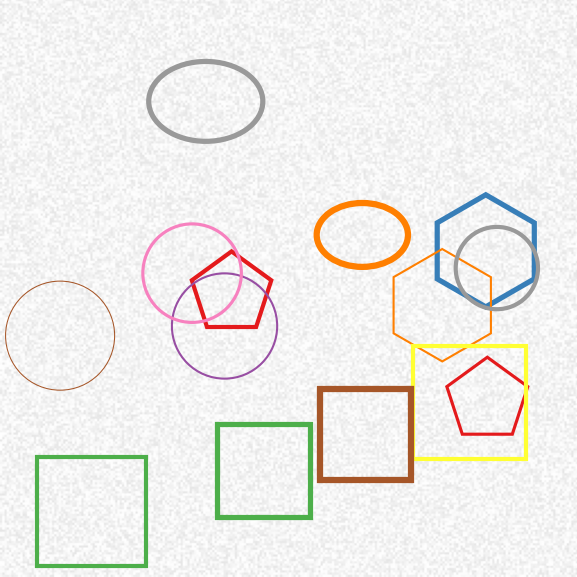[{"shape": "pentagon", "thickness": 2, "radius": 0.36, "center": [0.401, 0.491]}, {"shape": "pentagon", "thickness": 1.5, "radius": 0.37, "center": [0.844, 0.307]}, {"shape": "hexagon", "thickness": 2.5, "radius": 0.49, "center": [0.841, 0.565]}, {"shape": "square", "thickness": 2, "radius": 0.47, "center": [0.159, 0.113]}, {"shape": "square", "thickness": 2.5, "radius": 0.4, "center": [0.456, 0.184]}, {"shape": "circle", "thickness": 1, "radius": 0.46, "center": [0.389, 0.435]}, {"shape": "hexagon", "thickness": 1, "radius": 0.49, "center": [0.766, 0.471]}, {"shape": "oval", "thickness": 3, "radius": 0.4, "center": [0.627, 0.592]}, {"shape": "square", "thickness": 2, "radius": 0.49, "center": [0.813, 0.302]}, {"shape": "square", "thickness": 3, "radius": 0.4, "center": [0.633, 0.247]}, {"shape": "circle", "thickness": 0.5, "radius": 0.47, "center": [0.104, 0.418]}, {"shape": "circle", "thickness": 1.5, "radius": 0.43, "center": [0.333, 0.526]}, {"shape": "circle", "thickness": 2, "radius": 0.36, "center": [0.86, 0.535]}, {"shape": "oval", "thickness": 2.5, "radius": 0.49, "center": [0.356, 0.824]}]